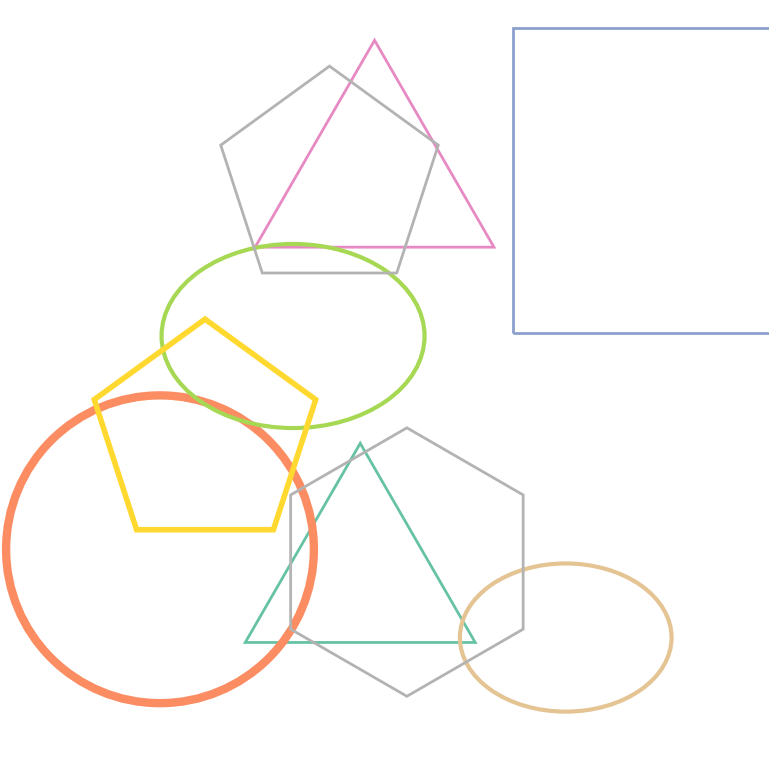[{"shape": "triangle", "thickness": 1, "radius": 0.86, "center": [0.468, 0.252]}, {"shape": "circle", "thickness": 3, "radius": 1.0, "center": [0.208, 0.287]}, {"shape": "square", "thickness": 1, "radius": 0.99, "center": [0.865, 0.766]}, {"shape": "triangle", "thickness": 1, "radius": 0.9, "center": [0.486, 0.769]}, {"shape": "oval", "thickness": 1.5, "radius": 0.85, "center": [0.381, 0.564]}, {"shape": "pentagon", "thickness": 2, "radius": 0.76, "center": [0.266, 0.434]}, {"shape": "oval", "thickness": 1.5, "radius": 0.69, "center": [0.735, 0.172]}, {"shape": "hexagon", "thickness": 1, "radius": 0.87, "center": [0.528, 0.27]}, {"shape": "pentagon", "thickness": 1, "radius": 0.74, "center": [0.428, 0.766]}]